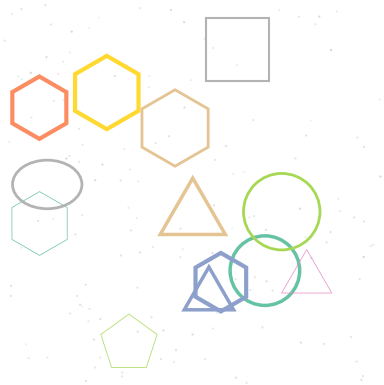[{"shape": "hexagon", "thickness": 0.5, "radius": 0.41, "center": [0.103, 0.42]}, {"shape": "circle", "thickness": 2.5, "radius": 0.45, "center": [0.688, 0.297]}, {"shape": "hexagon", "thickness": 3, "radius": 0.4, "center": [0.102, 0.72]}, {"shape": "hexagon", "thickness": 3, "radius": 0.38, "center": [0.574, 0.267]}, {"shape": "triangle", "thickness": 2.5, "radius": 0.37, "center": [0.543, 0.232]}, {"shape": "triangle", "thickness": 0.5, "radius": 0.38, "center": [0.797, 0.276]}, {"shape": "pentagon", "thickness": 0.5, "radius": 0.38, "center": [0.335, 0.107]}, {"shape": "circle", "thickness": 2, "radius": 0.5, "center": [0.732, 0.45]}, {"shape": "hexagon", "thickness": 3, "radius": 0.48, "center": [0.277, 0.76]}, {"shape": "hexagon", "thickness": 2, "radius": 0.5, "center": [0.455, 0.668]}, {"shape": "triangle", "thickness": 2.5, "radius": 0.49, "center": [0.501, 0.44]}, {"shape": "square", "thickness": 1.5, "radius": 0.41, "center": [0.618, 0.871]}, {"shape": "oval", "thickness": 2, "radius": 0.45, "center": [0.123, 0.521]}]